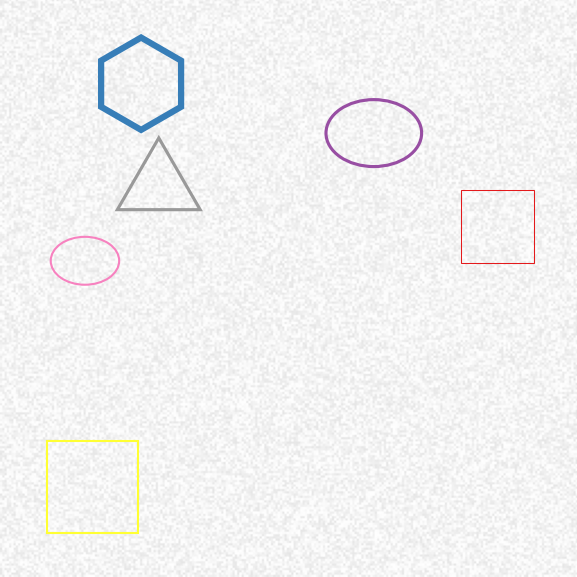[{"shape": "square", "thickness": 0.5, "radius": 0.32, "center": [0.861, 0.607]}, {"shape": "hexagon", "thickness": 3, "radius": 0.4, "center": [0.244, 0.854]}, {"shape": "oval", "thickness": 1.5, "radius": 0.41, "center": [0.647, 0.769]}, {"shape": "square", "thickness": 1, "radius": 0.4, "center": [0.16, 0.156]}, {"shape": "oval", "thickness": 1, "radius": 0.3, "center": [0.147, 0.548]}, {"shape": "triangle", "thickness": 1.5, "radius": 0.41, "center": [0.275, 0.677]}]